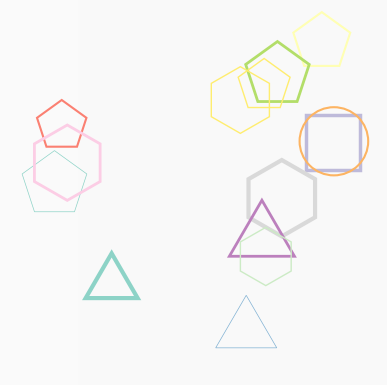[{"shape": "triangle", "thickness": 3, "radius": 0.39, "center": [0.288, 0.264]}, {"shape": "pentagon", "thickness": 0.5, "radius": 0.44, "center": [0.141, 0.521]}, {"shape": "pentagon", "thickness": 1.5, "radius": 0.39, "center": [0.83, 0.891]}, {"shape": "square", "thickness": 2.5, "radius": 0.35, "center": [0.859, 0.63]}, {"shape": "pentagon", "thickness": 1.5, "radius": 0.34, "center": [0.159, 0.673]}, {"shape": "triangle", "thickness": 0.5, "radius": 0.45, "center": [0.635, 0.142]}, {"shape": "circle", "thickness": 1.5, "radius": 0.44, "center": [0.862, 0.633]}, {"shape": "pentagon", "thickness": 2, "radius": 0.43, "center": [0.716, 0.806]}, {"shape": "hexagon", "thickness": 2, "radius": 0.49, "center": [0.174, 0.577]}, {"shape": "hexagon", "thickness": 3, "radius": 0.5, "center": [0.727, 0.485]}, {"shape": "triangle", "thickness": 2, "radius": 0.49, "center": [0.676, 0.383]}, {"shape": "hexagon", "thickness": 1, "radius": 0.38, "center": [0.686, 0.334]}, {"shape": "hexagon", "thickness": 1, "radius": 0.43, "center": [0.62, 0.74]}, {"shape": "pentagon", "thickness": 1, "radius": 0.35, "center": [0.682, 0.778]}]